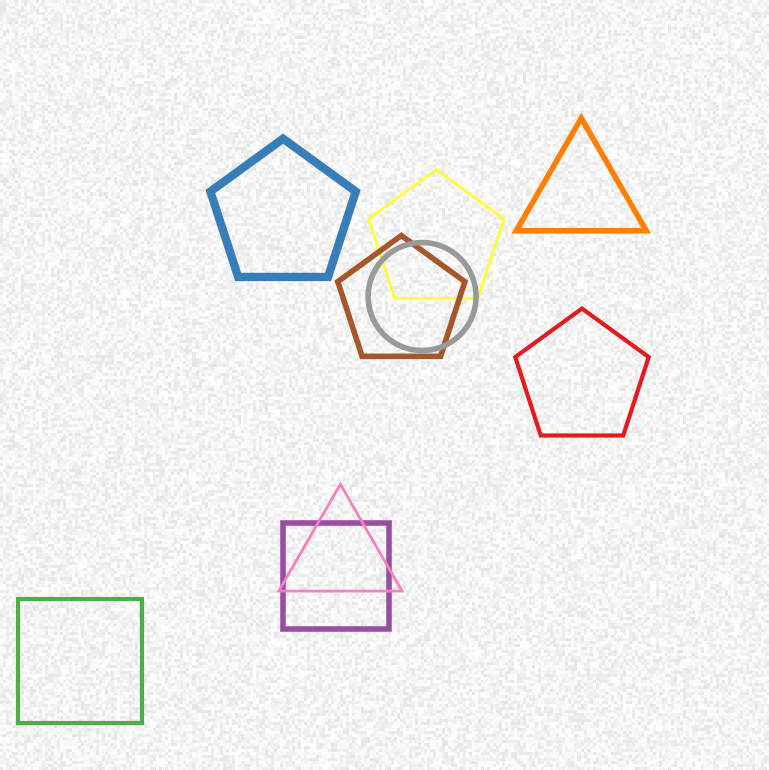[{"shape": "pentagon", "thickness": 1.5, "radius": 0.46, "center": [0.756, 0.508]}, {"shape": "pentagon", "thickness": 3, "radius": 0.5, "center": [0.368, 0.721]}, {"shape": "square", "thickness": 1.5, "radius": 0.4, "center": [0.104, 0.141]}, {"shape": "square", "thickness": 2, "radius": 0.34, "center": [0.436, 0.252]}, {"shape": "triangle", "thickness": 2, "radius": 0.49, "center": [0.755, 0.749]}, {"shape": "pentagon", "thickness": 1, "radius": 0.46, "center": [0.567, 0.687]}, {"shape": "pentagon", "thickness": 2, "radius": 0.43, "center": [0.521, 0.607]}, {"shape": "triangle", "thickness": 1, "radius": 0.46, "center": [0.442, 0.279]}, {"shape": "circle", "thickness": 2, "radius": 0.35, "center": [0.548, 0.615]}]